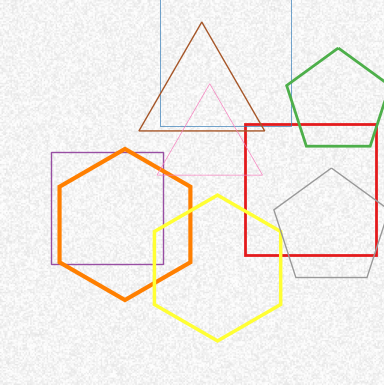[{"shape": "square", "thickness": 2, "radius": 0.85, "center": [0.806, 0.508]}, {"shape": "square", "thickness": 0.5, "radius": 0.85, "center": [0.586, 0.844]}, {"shape": "pentagon", "thickness": 2, "radius": 0.7, "center": [0.879, 0.734]}, {"shape": "square", "thickness": 1, "radius": 0.73, "center": [0.279, 0.46]}, {"shape": "hexagon", "thickness": 3, "radius": 0.98, "center": [0.325, 0.417]}, {"shape": "hexagon", "thickness": 2.5, "radius": 0.95, "center": [0.565, 0.304]}, {"shape": "triangle", "thickness": 1, "radius": 0.94, "center": [0.524, 0.754]}, {"shape": "triangle", "thickness": 0.5, "radius": 0.79, "center": [0.545, 0.624]}, {"shape": "pentagon", "thickness": 1, "radius": 0.79, "center": [0.861, 0.406]}]